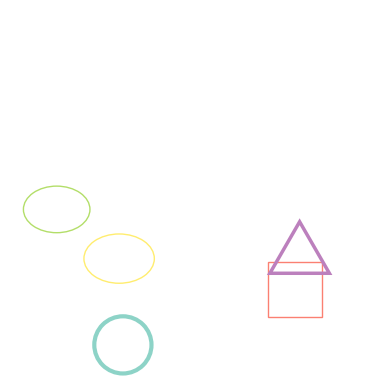[{"shape": "circle", "thickness": 3, "radius": 0.37, "center": [0.319, 0.104]}, {"shape": "square", "thickness": 1, "radius": 0.35, "center": [0.767, 0.248]}, {"shape": "oval", "thickness": 1, "radius": 0.43, "center": [0.147, 0.456]}, {"shape": "triangle", "thickness": 2.5, "radius": 0.45, "center": [0.778, 0.335]}, {"shape": "oval", "thickness": 1, "radius": 0.46, "center": [0.309, 0.328]}]